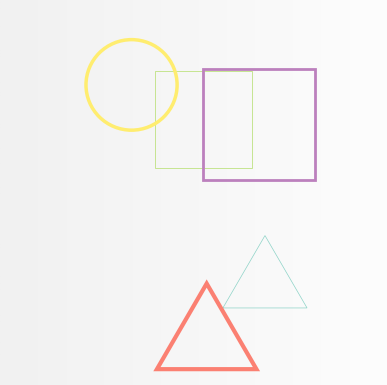[{"shape": "triangle", "thickness": 0.5, "radius": 0.63, "center": [0.684, 0.263]}, {"shape": "triangle", "thickness": 3, "radius": 0.74, "center": [0.533, 0.115]}, {"shape": "square", "thickness": 0.5, "radius": 0.63, "center": [0.525, 0.689]}, {"shape": "square", "thickness": 2, "radius": 0.72, "center": [0.668, 0.676]}, {"shape": "circle", "thickness": 2.5, "radius": 0.59, "center": [0.339, 0.779]}]